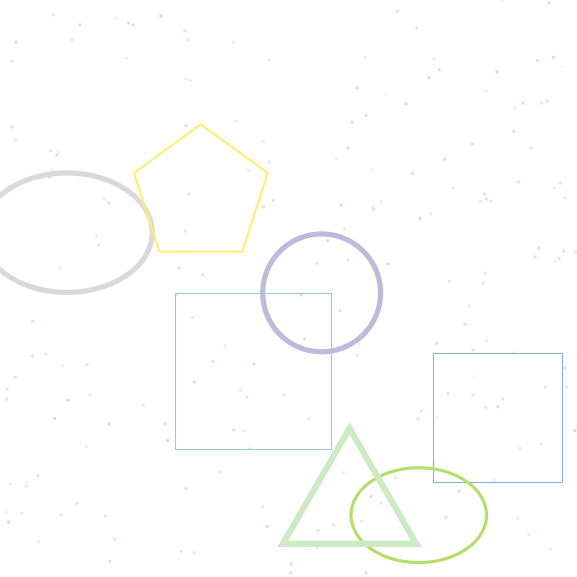[{"shape": "square", "thickness": 0.5, "radius": 0.68, "center": [0.438, 0.357]}, {"shape": "circle", "thickness": 2.5, "radius": 0.51, "center": [0.557, 0.492]}, {"shape": "square", "thickness": 0.5, "radius": 0.56, "center": [0.861, 0.277]}, {"shape": "oval", "thickness": 1.5, "radius": 0.59, "center": [0.725, 0.107]}, {"shape": "oval", "thickness": 2.5, "radius": 0.74, "center": [0.116, 0.596]}, {"shape": "triangle", "thickness": 3, "radius": 0.67, "center": [0.605, 0.124]}, {"shape": "pentagon", "thickness": 1, "radius": 0.61, "center": [0.348, 0.662]}]